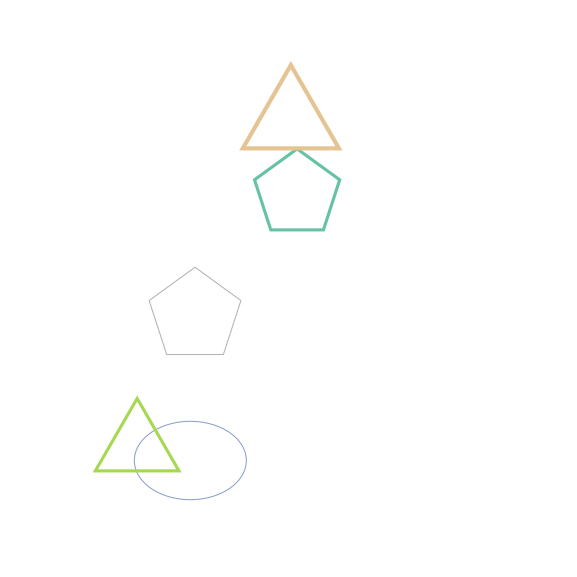[{"shape": "pentagon", "thickness": 1.5, "radius": 0.39, "center": [0.514, 0.664]}, {"shape": "oval", "thickness": 0.5, "radius": 0.48, "center": [0.33, 0.202]}, {"shape": "triangle", "thickness": 1.5, "radius": 0.42, "center": [0.237, 0.226]}, {"shape": "triangle", "thickness": 2, "radius": 0.48, "center": [0.504, 0.79]}, {"shape": "pentagon", "thickness": 0.5, "radius": 0.42, "center": [0.338, 0.453]}]